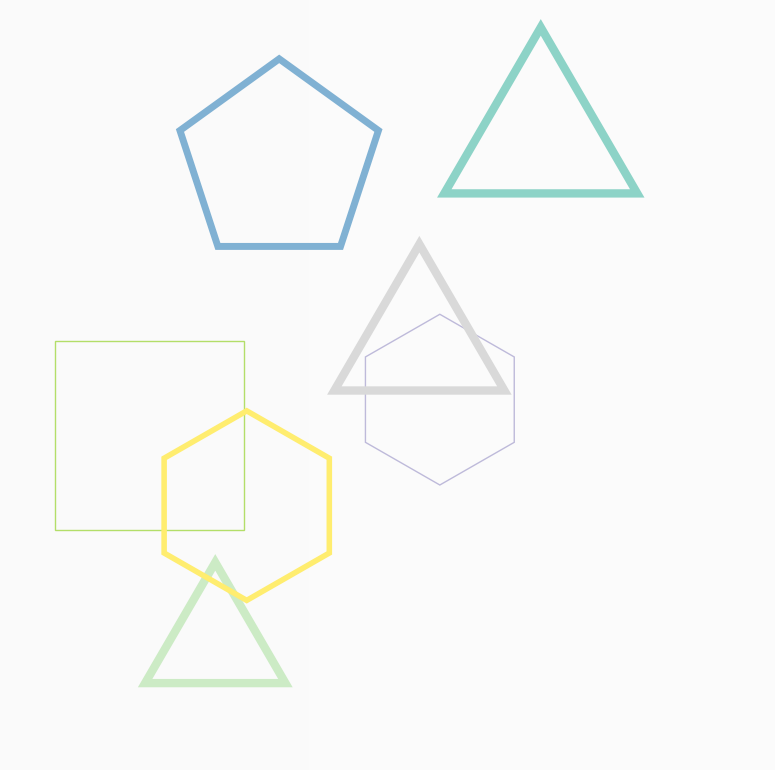[{"shape": "triangle", "thickness": 3, "radius": 0.72, "center": [0.698, 0.821]}, {"shape": "hexagon", "thickness": 0.5, "radius": 0.55, "center": [0.568, 0.481]}, {"shape": "pentagon", "thickness": 2.5, "radius": 0.67, "center": [0.36, 0.789]}, {"shape": "square", "thickness": 0.5, "radius": 0.61, "center": [0.193, 0.435]}, {"shape": "triangle", "thickness": 3, "radius": 0.63, "center": [0.541, 0.556]}, {"shape": "triangle", "thickness": 3, "radius": 0.52, "center": [0.278, 0.165]}, {"shape": "hexagon", "thickness": 2, "radius": 0.62, "center": [0.318, 0.343]}]